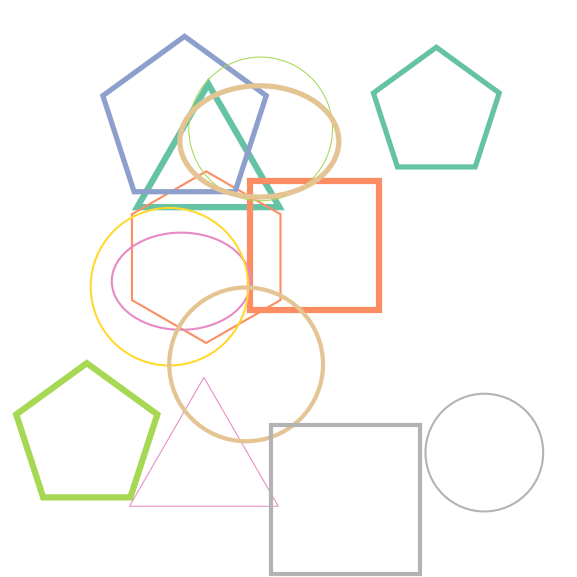[{"shape": "pentagon", "thickness": 2.5, "radius": 0.57, "center": [0.756, 0.803]}, {"shape": "triangle", "thickness": 3, "radius": 0.71, "center": [0.361, 0.711]}, {"shape": "hexagon", "thickness": 1, "radius": 0.74, "center": [0.357, 0.554]}, {"shape": "square", "thickness": 3, "radius": 0.56, "center": [0.545, 0.574]}, {"shape": "pentagon", "thickness": 2.5, "radius": 0.74, "center": [0.32, 0.787]}, {"shape": "oval", "thickness": 1, "radius": 0.6, "center": [0.314, 0.512]}, {"shape": "triangle", "thickness": 0.5, "radius": 0.74, "center": [0.353, 0.197]}, {"shape": "circle", "thickness": 0.5, "radius": 0.62, "center": [0.451, 0.776]}, {"shape": "pentagon", "thickness": 3, "radius": 0.64, "center": [0.15, 0.242]}, {"shape": "circle", "thickness": 1, "radius": 0.68, "center": [0.293, 0.503]}, {"shape": "circle", "thickness": 2, "radius": 0.67, "center": [0.426, 0.368]}, {"shape": "oval", "thickness": 2.5, "radius": 0.69, "center": [0.449, 0.754]}, {"shape": "square", "thickness": 2, "radius": 0.65, "center": [0.599, 0.134]}, {"shape": "circle", "thickness": 1, "radius": 0.51, "center": [0.839, 0.215]}]